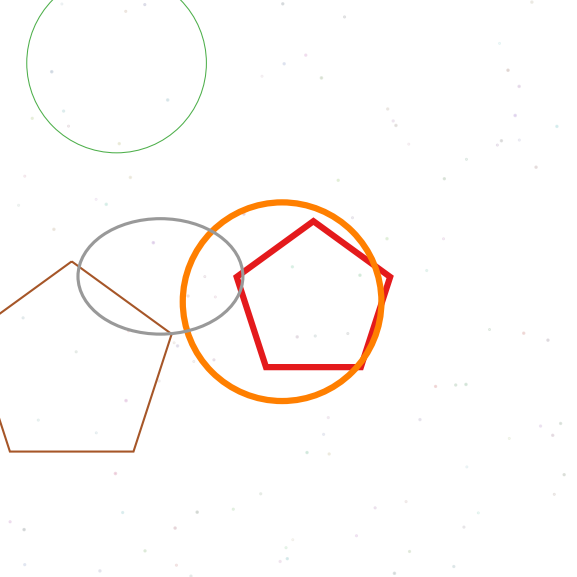[{"shape": "pentagon", "thickness": 3, "radius": 0.7, "center": [0.543, 0.476]}, {"shape": "circle", "thickness": 0.5, "radius": 0.78, "center": [0.202, 0.89]}, {"shape": "circle", "thickness": 3, "radius": 0.86, "center": [0.488, 0.477]}, {"shape": "pentagon", "thickness": 1, "radius": 0.91, "center": [0.124, 0.364]}, {"shape": "oval", "thickness": 1.5, "radius": 0.71, "center": [0.278, 0.521]}]